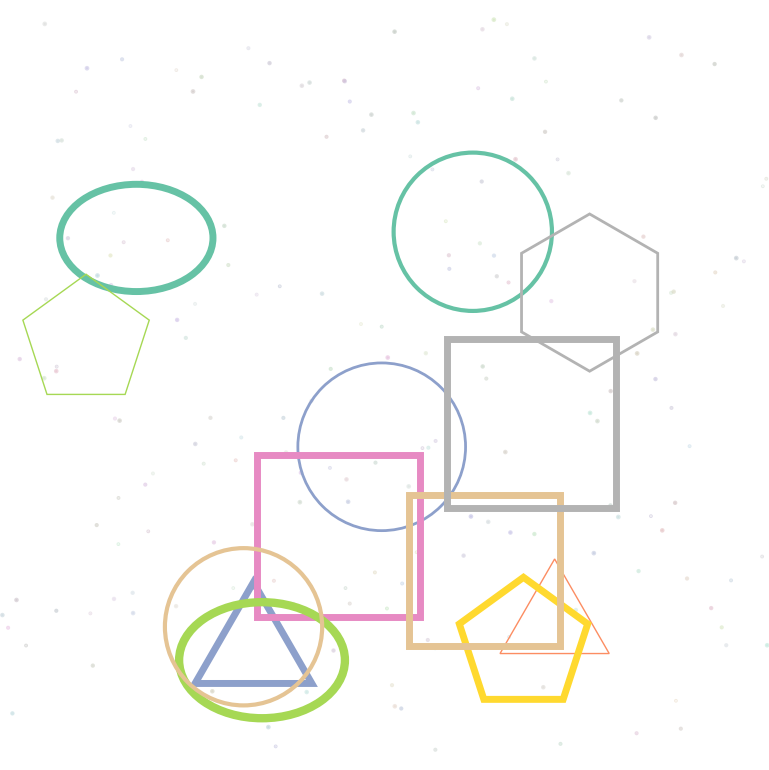[{"shape": "oval", "thickness": 2.5, "radius": 0.5, "center": [0.177, 0.691]}, {"shape": "circle", "thickness": 1.5, "radius": 0.51, "center": [0.614, 0.699]}, {"shape": "triangle", "thickness": 0.5, "radius": 0.41, "center": [0.72, 0.192]}, {"shape": "circle", "thickness": 1, "radius": 0.54, "center": [0.496, 0.42]}, {"shape": "triangle", "thickness": 2.5, "radius": 0.44, "center": [0.329, 0.156]}, {"shape": "square", "thickness": 2.5, "radius": 0.53, "center": [0.439, 0.304]}, {"shape": "oval", "thickness": 3, "radius": 0.54, "center": [0.34, 0.143]}, {"shape": "pentagon", "thickness": 0.5, "radius": 0.43, "center": [0.112, 0.558]}, {"shape": "pentagon", "thickness": 2.5, "radius": 0.44, "center": [0.68, 0.163]}, {"shape": "square", "thickness": 2.5, "radius": 0.49, "center": [0.629, 0.259]}, {"shape": "circle", "thickness": 1.5, "radius": 0.51, "center": [0.316, 0.186]}, {"shape": "square", "thickness": 2.5, "radius": 0.55, "center": [0.69, 0.45]}, {"shape": "hexagon", "thickness": 1, "radius": 0.51, "center": [0.766, 0.62]}]